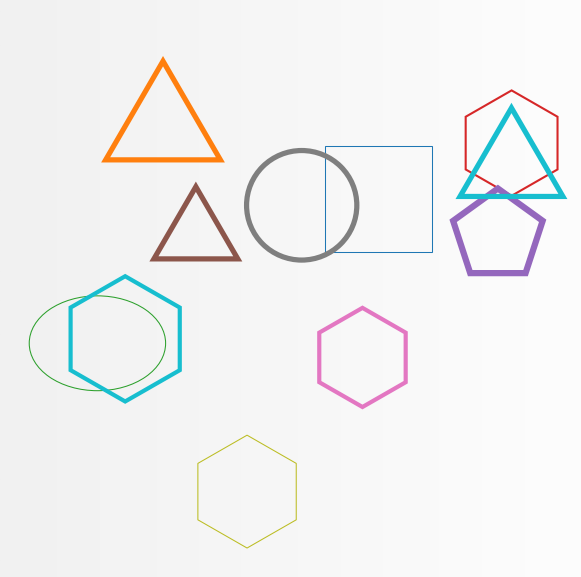[{"shape": "square", "thickness": 0.5, "radius": 0.46, "center": [0.651, 0.655]}, {"shape": "triangle", "thickness": 2.5, "radius": 0.57, "center": [0.28, 0.779]}, {"shape": "oval", "thickness": 0.5, "radius": 0.59, "center": [0.168, 0.405]}, {"shape": "hexagon", "thickness": 1, "radius": 0.46, "center": [0.88, 0.751]}, {"shape": "pentagon", "thickness": 3, "radius": 0.4, "center": [0.857, 0.592]}, {"shape": "triangle", "thickness": 2.5, "radius": 0.42, "center": [0.337, 0.592]}, {"shape": "hexagon", "thickness": 2, "radius": 0.43, "center": [0.624, 0.38]}, {"shape": "circle", "thickness": 2.5, "radius": 0.47, "center": [0.519, 0.644]}, {"shape": "hexagon", "thickness": 0.5, "radius": 0.49, "center": [0.425, 0.148]}, {"shape": "triangle", "thickness": 2.5, "radius": 0.51, "center": [0.88, 0.71]}, {"shape": "hexagon", "thickness": 2, "radius": 0.54, "center": [0.215, 0.412]}]